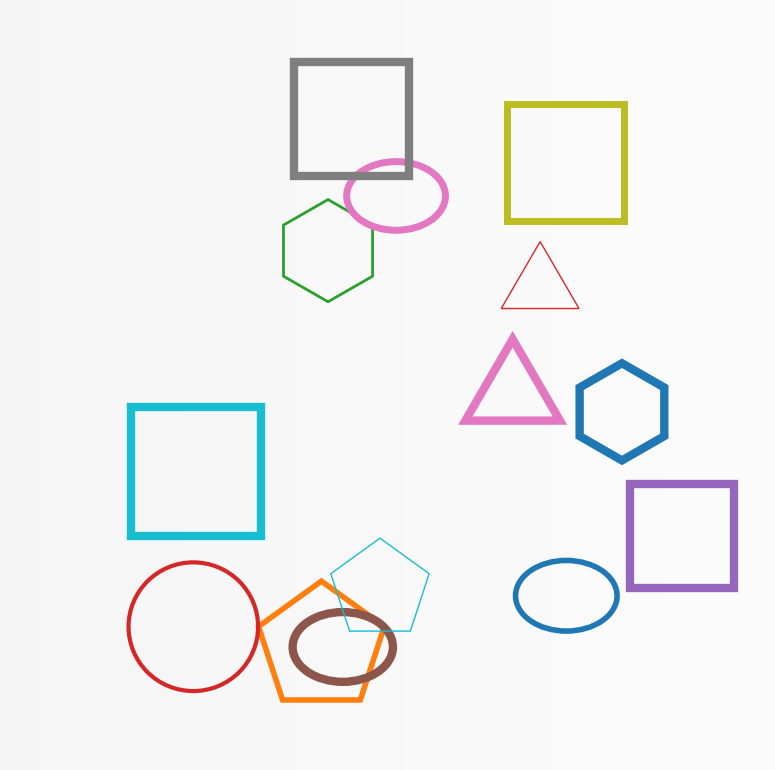[{"shape": "hexagon", "thickness": 3, "radius": 0.32, "center": [0.803, 0.465]}, {"shape": "oval", "thickness": 2, "radius": 0.33, "center": [0.731, 0.226]}, {"shape": "pentagon", "thickness": 2, "radius": 0.43, "center": [0.415, 0.16]}, {"shape": "hexagon", "thickness": 1, "radius": 0.33, "center": [0.423, 0.674]}, {"shape": "triangle", "thickness": 0.5, "radius": 0.29, "center": [0.697, 0.628]}, {"shape": "circle", "thickness": 1.5, "radius": 0.42, "center": [0.249, 0.186]}, {"shape": "square", "thickness": 3, "radius": 0.34, "center": [0.88, 0.304]}, {"shape": "oval", "thickness": 3, "radius": 0.32, "center": [0.442, 0.16]}, {"shape": "triangle", "thickness": 3, "radius": 0.35, "center": [0.661, 0.489]}, {"shape": "oval", "thickness": 2.5, "radius": 0.32, "center": [0.511, 0.746]}, {"shape": "square", "thickness": 3, "radius": 0.37, "center": [0.454, 0.845]}, {"shape": "square", "thickness": 2.5, "radius": 0.38, "center": [0.73, 0.789]}, {"shape": "square", "thickness": 3, "radius": 0.42, "center": [0.253, 0.387]}, {"shape": "pentagon", "thickness": 0.5, "radius": 0.33, "center": [0.49, 0.234]}]